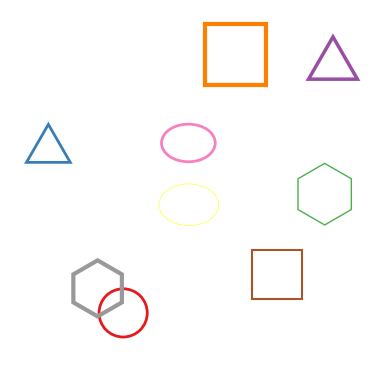[{"shape": "circle", "thickness": 2, "radius": 0.31, "center": [0.32, 0.187]}, {"shape": "triangle", "thickness": 2, "radius": 0.33, "center": [0.126, 0.611]}, {"shape": "hexagon", "thickness": 1, "radius": 0.4, "center": [0.843, 0.496]}, {"shape": "triangle", "thickness": 2.5, "radius": 0.37, "center": [0.865, 0.831]}, {"shape": "square", "thickness": 3, "radius": 0.4, "center": [0.612, 0.859]}, {"shape": "oval", "thickness": 0.5, "radius": 0.39, "center": [0.49, 0.468]}, {"shape": "square", "thickness": 1.5, "radius": 0.32, "center": [0.72, 0.287]}, {"shape": "oval", "thickness": 2, "radius": 0.35, "center": [0.489, 0.629]}, {"shape": "hexagon", "thickness": 3, "radius": 0.36, "center": [0.254, 0.251]}]